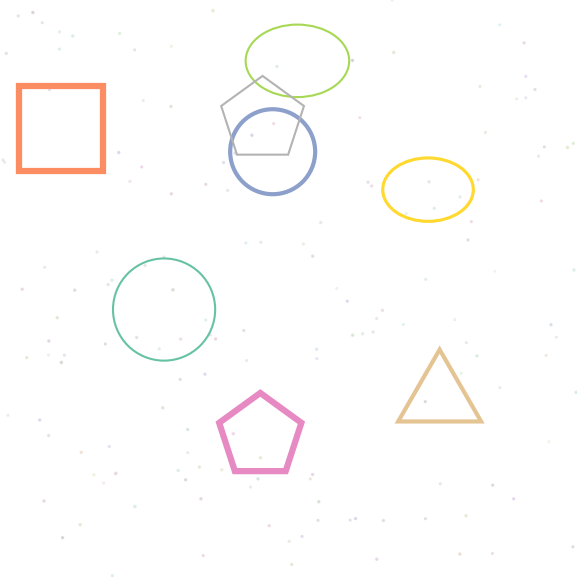[{"shape": "circle", "thickness": 1, "radius": 0.44, "center": [0.284, 0.463]}, {"shape": "square", "thickness": 3, "radius": 0.37, "center": [0.106, 0.777]}, {"shape": "circle", "thickness": 2, "radius": 0.37, "center": [0.472, 0.736]}, {"shape": "pentagon", "thickness": 3, "radius": 0.37, "center": [0.451, 0.244]}, {"shape": "oval", "thickness": 1, "radius": 0.45, "center": [0.515, 0.894]}, {"shape": "oval", "thickness": 1.5, "radius": 0.39, "center": [0.741, 0.671]}, {"shape": "triangle", "thickness": 2, "radius": 0.41, "center": [0.761, 0.311]}, {"shape": "pentagon", "thickness": 1, "radius": 0.38, "center": [0.455, 0.792]}]